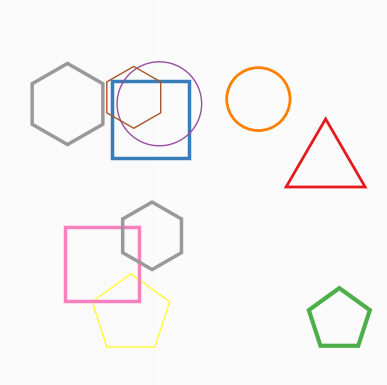[{"shape": "triangle", "thickness": 2, "radius": 0.59, "center": [0.84, 0.573]}, {"shape": "square", "thickness": 2.5, "radius": 0.5, "center": [0.388, 0.69]}, {"shape": "pentagon", "thickness": 3, "radius": 0.41, "center": [0.876, 0.169]}, {"shape": "circle", "thickness": 1, "radius": 0.55, "center": [0.411, 0.73]}, {"shape": "circle", "thickness": 2, "radius": 0.41, "center": [0.667, 0.743]}, {"shape": "pentagon", "thickness": 1, "radius": 0.53, "center": [0.338, 0.184]}, {"shape": "hexagon", "thickness": 1, "radius": 0.4, "center": [0.345, 0.747]}, {"shape": "square", "thickness": 2.5, "radius": 0.48, "center": [0.264, 0.315]}, {"shape": "hexagon", "thickness": 2.5, "radius": 0.44, "center": [0.392, 0.387]}, {"shape": "hexagon", "thickness": 2.5, "radius": 0.53, "center": [0.174, 0.73]}]